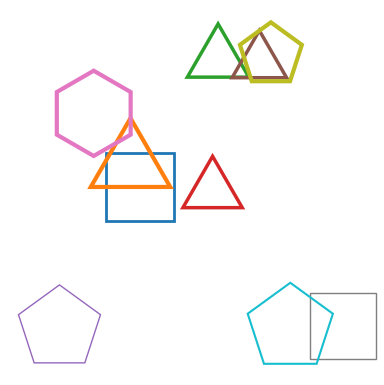[{"shape": "square", "thickness": 2, "radius": 0.44, "center": [0.364, 0.514]}, {"shape": "triangle", "thickness": 3, "radius": 0.6, "center": [0.339, 0.574]}, {"shape": "triangle", "thickness": 2.5, "radius": 0.46, "center": [0.566, 0.846]}, {"shape": "triangle", "thickness": 2.5, "radius": 0.44, "center": [0.552, 0.505]}, {"shape": "pentagon", "thickness": 1, "radius": 0.56, "center": [0.155, 0.148]}, {"shape": "triangle", "thickness": 2.5, "radius": 0.41, "center": [0.674, 0.839]}, {"shape": "hexagon", "thickness": 3, "radius": 0.55, "center": [0.243, 0.706]}, {"shape": "square", "thickness": 1, "radius": 0.43, "center": [0.89, 0.153]}, {"shape": "pentagon", "thickness": 3, "radius": 0.42, "center": [0.704, 0.857]}, {"shape": "pentagon", "thickness": 1.5, "radius": 0.58, "center": [0.754, 0.149]}]